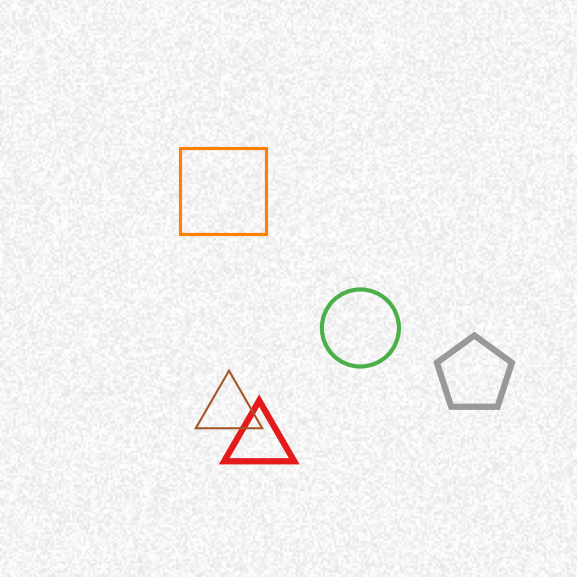[{"shape": "triangle", "thickness": 3, "radius": 0.35, "center": [0.449, 0.235]}, {"shape": "circle", "thickness": 2, "radius": 0.33, "center": [0.624, 0.431]}, {"shape": "square", "thickness": 1.5, "radius": 0.37, "center": [0.386, 0.669]}, {"shape": "triangle", "thickness": 1, "radius": 0.33, "center": [0.397, 0.291]}, {"shape": "pentagon", "thickness": 3, "radius": 0.34, "center": [0.821, 0.35]}]